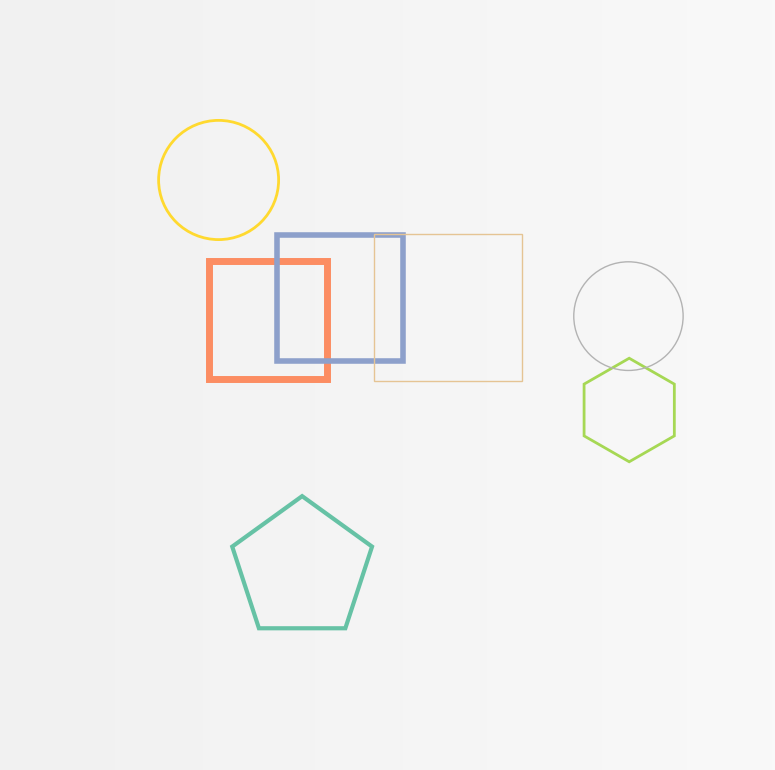[{"shape": "pentagon", "thickness": 1.5, "radius": 0.47, "center": [0.39, 0.261]}, {"shape": "square", "thickness": 2.5, "radius": 0.38, "center": [0.346, 0.584]}, {"shape": "square", "thickness": 2, "radius": 0.41, "center": [0.439, 0.613]}, {"shape": "hexagon", "thickness": 1, "radius": 0.34, "center": [0.812, 0.468]}, {"shape": "circle", "thickness": 1, "radius": 0.39, "center": [0.282, 0.766]}, {"shape": "square", "thickness": 0.5, "radius": 0.48, "center": [0.578, 0.601]}, {"shape": "circle", "thickness": 0.5, "radius": 0.35, "center": [0.811, 0.589]}]